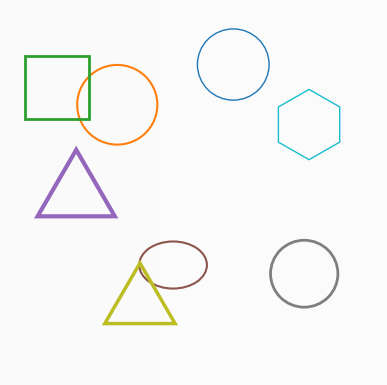[{"shape": "circle", "thickness": 1, "radius": 0.46, "center": [0.602, 0.832]}, {"shape": "circle", "thickness": 1.5, "radius": 0.52, "center": [0.303, 0.728]}, {"shape": "square", "thickness": 2, "radius": 0.41, "center": [0.147, 0.772]}, {"shape": "triangle", "thickness": 3, "radius": 0.58, "center": [0.197, 0.496]}, {"shape": "oval", "thickness": 1.5, "radius": 0.44, "center": [0.447, 0.312]}, {"shape": "circle", "thickness": 2, "radius": 0.43, "center": [0.785, 0.289]}, {"shape": "triangle", "thickness": 2.5, "radius": 0.52, "center": [0.361, 0.212]}, {"shape": "hexagon", "thickness": 1, "radius": 0.46, "center": [0.798, 0.677]}]